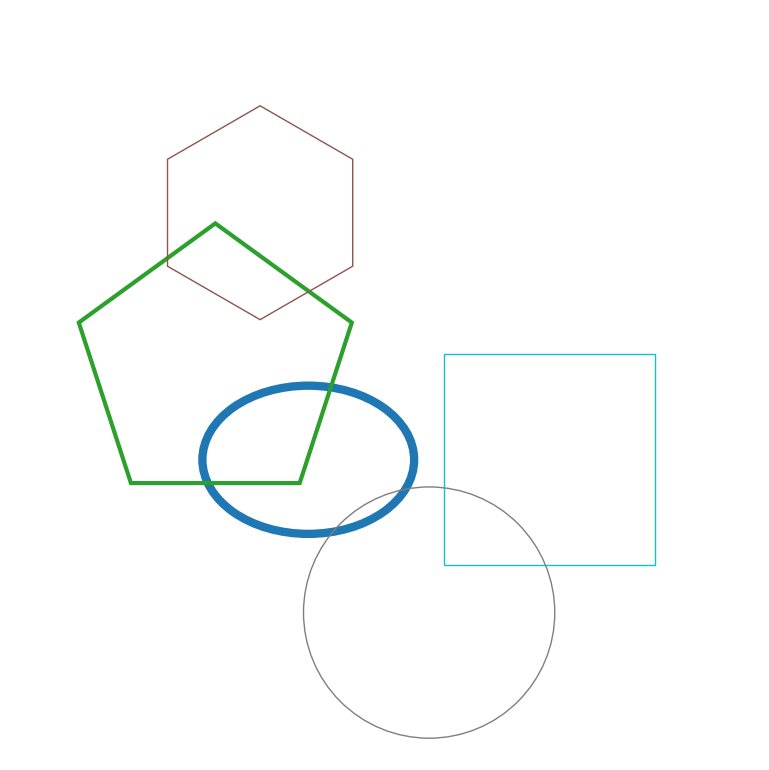[{"shape": "oval", "thickness": 3, "radius": 0.69, "center": [0.4, 0.403]}, {"shape": "pentagon", "thickness": 1.5, "radius": 0.93, "center": [0.28, 0.523]}, {"shape": "hexagon", "thickness": 0.5, "radius": 0.69, "center": [0.338, 0.724]}, {"shape": "circle", "thickness": 0.5, "radius": 0.82, "center": [0.557, 0.204]}, {"shape": "square", "thickness": 0.5, "radius": 0.69, "center": [0.714, 0.403]}]